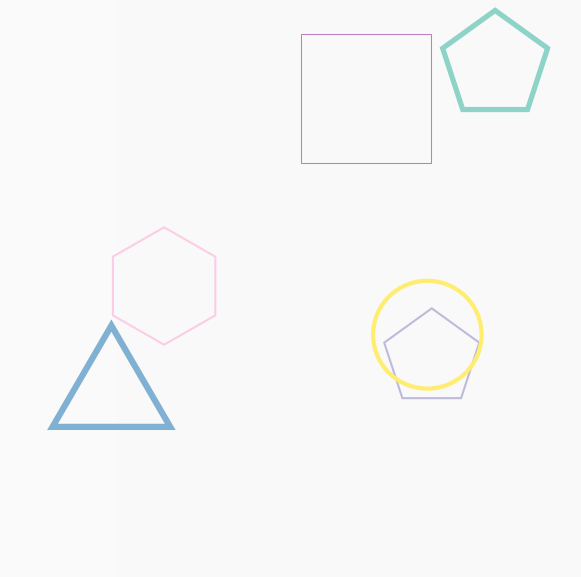[{"shape": "pentagon", "thickness": 2.5, "radius": 0.47, "center": [0.852, 0.886]}, {"shape": "pentagon", "thickness": 1, "radius": 0.43, "center": [0.743, 0.379]}, {"shape": "triangle", "thickness": 3, "radius": 0.58, "center": [0.192, 0.318]}, {"shape": "hexagon", "thickness": 1, "radius": 0.51, "center": [0.282, 0.504]}, {"shape": "square", "thickness": 0.5, "radius": 0.56, "center": [0.63, 0.829]}, {"shape": "circle", "thickness": 2, "radius": 0.47, "center": [0.735, 0.42]}]